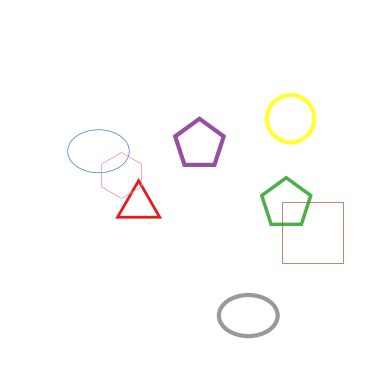[{"shape": "triangle", "thickness": 2, "radius": 0.32, "center": [0.36, 0.467]}, {"shape": "oval", "thickness": 0.5, "radius": 0.4, "center": [0.256, 0.607]}, {"shape": "pentagon", "thickness": 2.5, "radius": 0.33, "center": [0.744, 0.471]}, {"shape": "pentagon", "thickness": 3, "radius": 0.33, "center": [0.518, 0.625]}, {"shape": "circle", "thickness": 3, "radius": 0.31, "center": [0.755, 0.692]}, {"shape": "square", "thickness": 0.5, "radius": 0.4, "center": [0.812, 0.396]}, {"shape": "hexagon", "thickness": 0.5, "radius": 0.3, "center": [0.316, 0.544]}, {"shape": "oval", "thickness": 3, "radius": 0.38, "center": [0.645, 0.18]}]